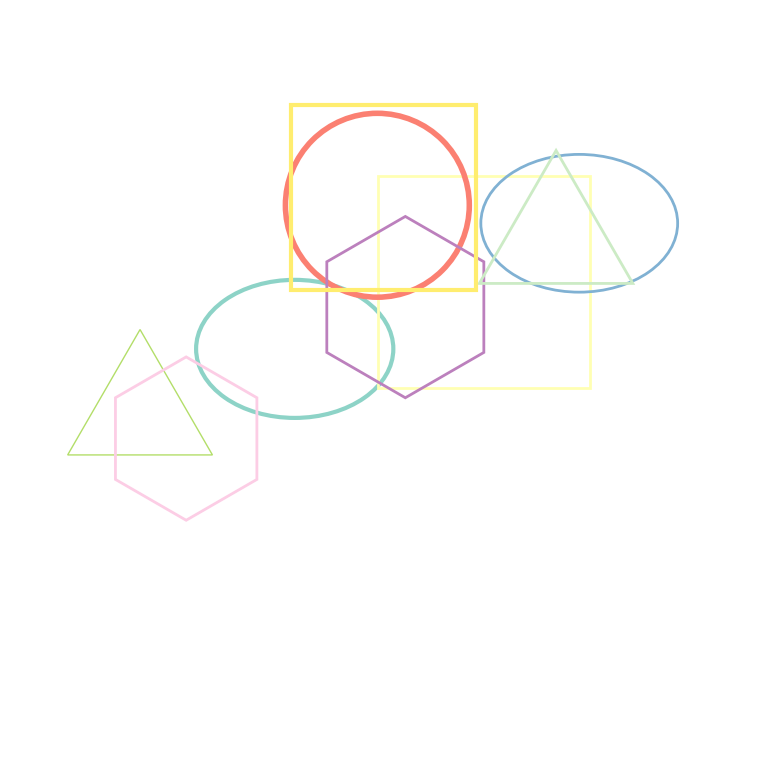[{"shape": "oval", "thickness": 1.5, "radius": 0.64, "center": [0.383, 0.547]}, {"shape": "square", "thickness": 1, "radius": 0.69, "center": [0.629, 0.634]}, {"shape": "circle", "thickness": 2, "radius": 0.6, "center": [0.49, 0.733]}, {"shape": "oval", "thickness": 1, "radius": 0.64, "center": [0.752, 0.71]}, {"shape": "triangle", "thickness": 0.5, "radius": 0.54, "center": [0.182, 0.463]}, {"shape": "hexagon", "thickness": 1, "radius": 0.53, "center": [0.242, 0.43]}, {"shape": "hexagon", "thickness": 1, "radius": 0.59, "center": [0.526, 0.601]}, {"shape": "triangle", "thickness": 1, "radius": 0.58, "center": [0.722, 0.689]}, {"shape": "square", "thickness": 1.5, "radius": 0.6, "center": [0.498, 0.744]}]